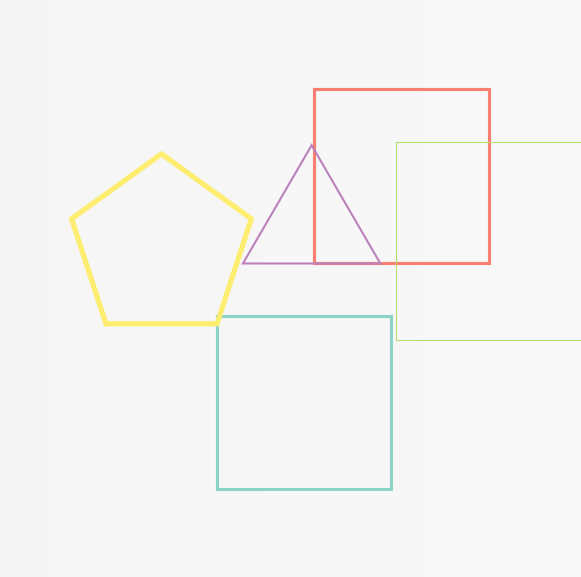[{"shape": "square", "thickness": 1.5, "radius": 0.75, "center": [0.523, 0.302]}, {"shape": "square", "thickness": 1.5, "radius": 0.75, "center": [0.691, 0.694]}, {"shape": "square", "thickness": 0.5, "radius": 0.86, "center": [0.852, 0.582]}, {"shape": "triangle", "thickness": 1, "radius": 0.68, "center": [0.536, 0.611]}, {"shape": "pentagon", "thickness": 2.5, "radius": 0.81, "center": [0.278, 0.57]}]